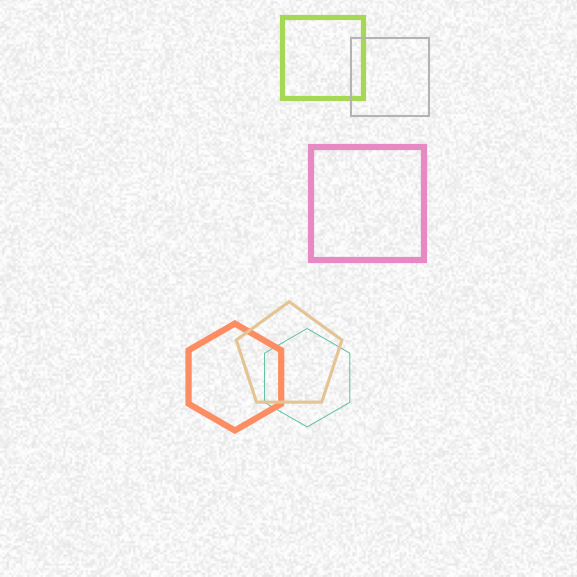[{"shape": "hexagon", "thickness": 0.5, "radius": 0.43, "center": [0.532, 0.345]}, {"shape": "hexagon", "thickness": 3, "radius": 0.46, "center": [0.407, 0.346]}, {"shape": "square", "thickness": 3, "radius": 0.49, "center": [0.636, 0.647]}, {"shape": "square", "thickness": 2.5, "radius": 0.35, "center": [0.558, 0.9]}, {"shape": "pentagon", "thickness": 1.5, "radius": 0.48, "center": [0.501, 0.381]}, {"shape": "square", "thickness": 1, "radius": 0.34, "center": [0.675, 0.866]}]